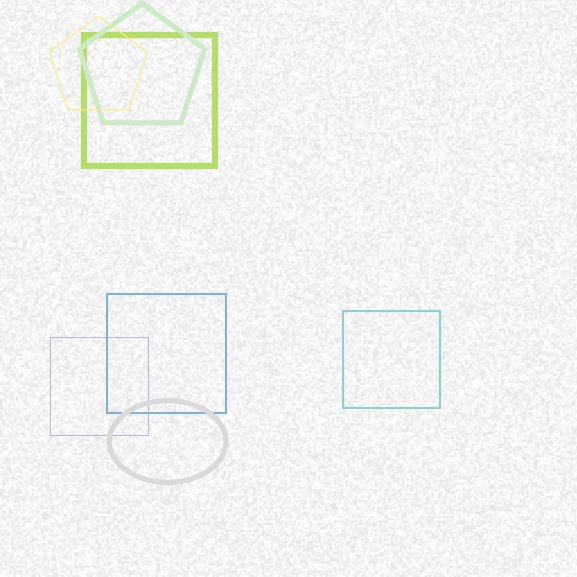[{"shape": "square", "thickness": 1, "radius": 0.42, "center": [0.678, 0.376]}, {"shape": "square", "thickness": 0.5, "radius": 0.42, "center": [0.171, 0.331]}, {"shape": "square", "thickness": 1, "radius": 0.51, "center": [0.289, 0.386]}, {"shape": "square", "thickness": 3, "radius": 0.57, "center": [0.259, 0.825]}, {"shape": "oval", "thickness": 2.5, "radius": 0.51, "center": [0.29, 0.235]}, {"shape": "pentagon", "thickness": 2.5, "radius": 0.57, "center": [0.246, 0.879]}, {"shape": "pentagon", "thickness": 0.5, "radius": 0.45, "center": [0.17, 0.882]}]